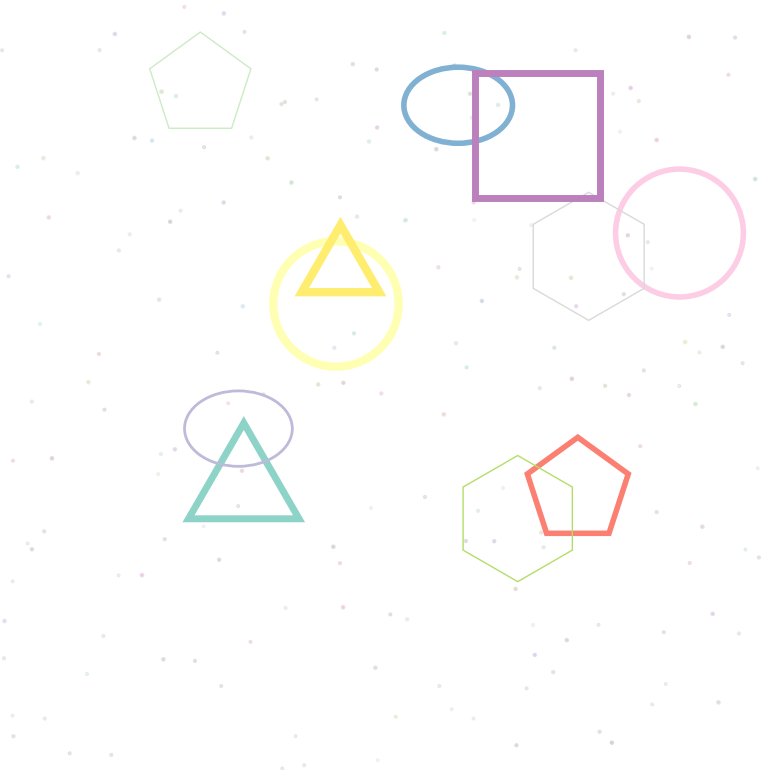[{"shape": "triangle", "thickness": 2.5, "radius": 0.41, "center": [0.317, 0.368]}, {"shape": "circle", "thickness": 3, "radius": 0.41, "center": [0.436, 0.605]}, {"shape": "oval", "thickness": 1, "radius": 0.35, "center": [0.31, 0.443]}, {"shape": "pentagon", "thickness": 2, "radius": 0.34, "center": [0.75, 0.363]}, {"shape": "oval", "thickness": 2, "radius": 0.35, "center": [0.595, 0.863]}, {"shape": "hexagon", "thickness": 0.5, "radius": 0.41, "center": [0.672, 0.327]}, {"shape": "circle", "thickness": 2, "radius": 0.42, "center": [0.882, 0.697]}, {"shape": "hexagon", "thickness": 0.5, "radius": 0.42, "center": [0.765, 0.667]}, {"shape": "square", "thickness": 2.5, "radius": 0.4, "center": [0.699, 0.824]}, {"shape": "pentagon", "thickness": 0.5, "radius": 0.35, "center": [0.26, 0.889]}, {"shape": "triangle", "thickness": 3, "radius": 0.29, "center": [0.442, 0.65]}]